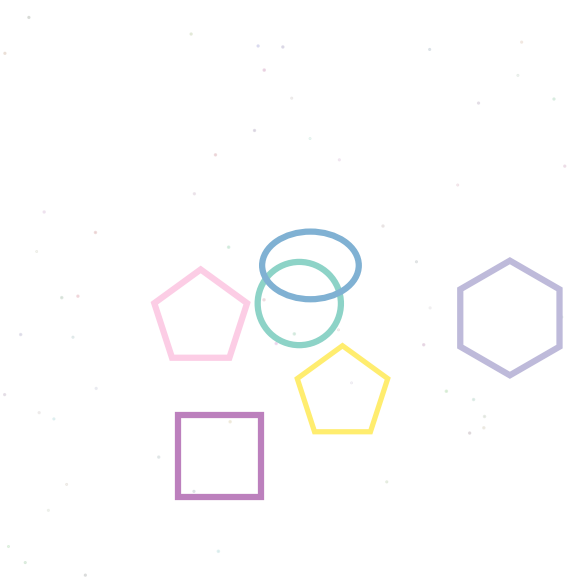[{"shape": "circle", "thickness": 3, "radius": 0.36, "center": [0.518, 0.474]}, {"shape": "hexagon", "thickness": 3, "radius": 0.5, "center": [0.883, 0.449]}, {"shape": "oval", "thickness": 3, "radius": 0.42, "center": [0.538, 0.54]}, {"shape": "pentagon", "thickness": 3, "radius": 0.42, "center": [0.348, 0.448]}, {"shape": "square", "thickness": 3, "radius": 0.36, "center": [0.381, 0.21]}, {"shape": "pentagon", "thickness": 2.5, "radius": 0.41, "center": [0.593, 0.318]}]